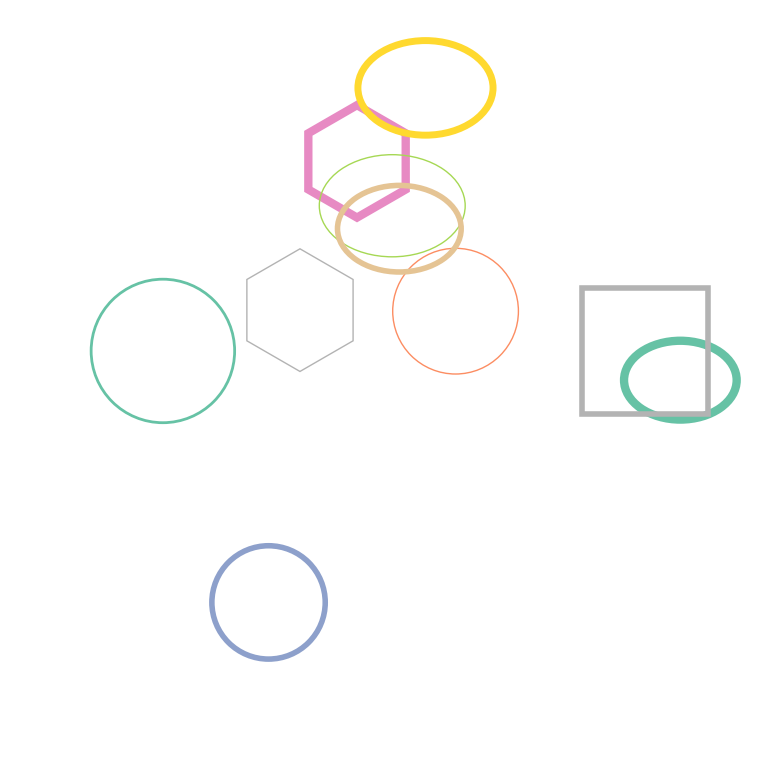[{"shape": "oval", "thickness": 3, "radius": 0.37, "center": [0.884, 0.506]}, {"shape": "circle", "thickness": 1, "radius": 0.47, "center": [0.212, 0.544]}, {"shape": "circle", "thickness": 0.5, "radius": 0.41, "center": [0.592, 0.596]}, {"shape": "circle", "thickness": 2, "radius": 0.37, "center": [0.349, 0.218]}, {"shape": "hexagon", "thickness": 3, "radius": 0.37, "center": [0.464, 0.79]}, {"shape": "oval", "thickness": 0.5, "radius": 0.47, "center": [0.509, 0.733]}, {"shape": "oval", "thickness": 2.5, "radius": 0.44, "center": [0.553, 0.886]}, {"shape": "oval", "thickness": 2, "radius": 0.4, "center": [0.519, 0.703]}, {"shape": "square", "thickness": 2, "radius": 0.41, "center": [0.838, 0.544]}, {"shape": "hexagon", "thickness": 0.5, "radius": 0.4, "center": [0.39, 0.597]}]